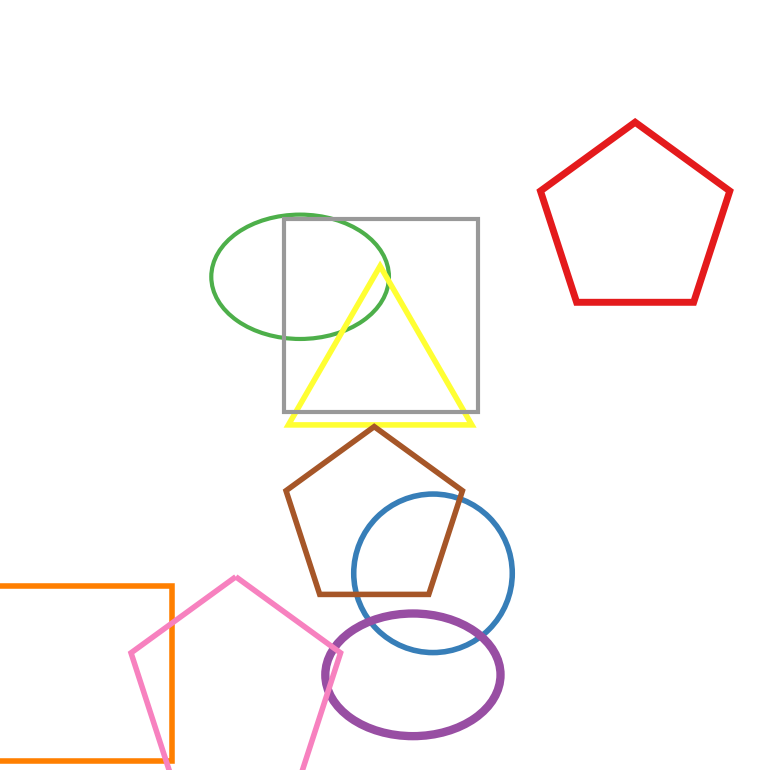[{"shape": "pentagon", "thickness": 2.5, "radius": 0.65, "center": [0.825, 0.712]}, {"shape": "circle", "thickness": 2, "radius": 0.51, "center": [0.562, 0.255]}, {"shape": "oval", "thickness": 1.5, "radius": 0.58, "center": [0.39, 0.641]}, {"shape": "oval", "thickness": 3, "radius": 0.57, "center": [0.536, 0.124]}, {"shape": "square", "thickness": 2, "radius": 0.57, "center": [0.109, 0.125]}, {"shape": "triangle", "thickness": 2, "radius": 0.69, "center": [0.494, 0.517]}, {"shape": "pentagon", "thickness": 2, "radius": 0.6, "center": [0.486, 0.325]}, {"shape": "pentagon", "thickness": 2, "radius": 0.72, "center": [0.306, 0.108]}, {"shape": "square", "thickness": 1.5, "radius": 0.63, "center": [0.495, 0.59]}]